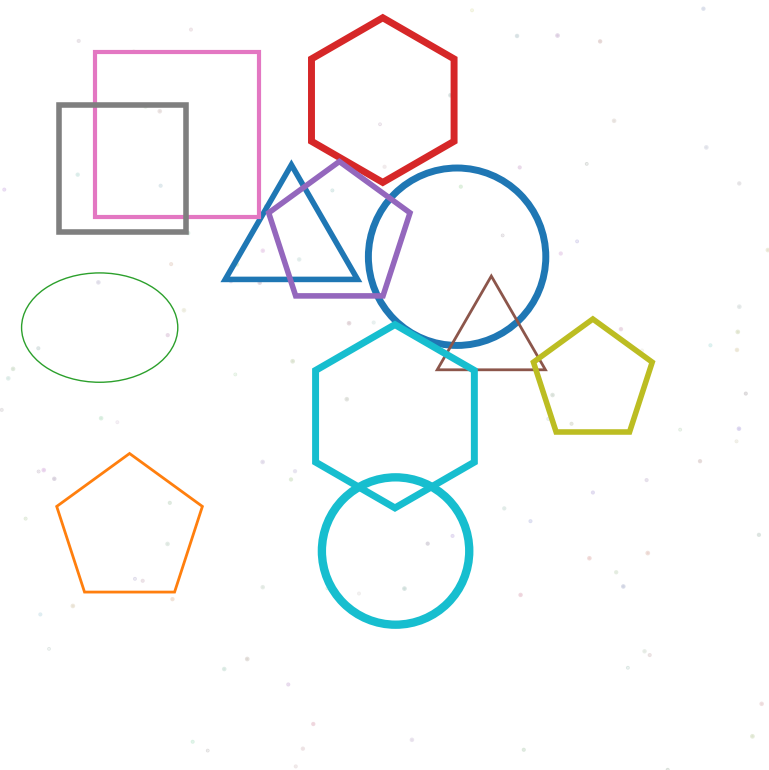[{"shape": "triangle", "thickness": 2, "radius": 0.5, "center": [0.378, 0.687]}, {"shape": "circle", "thickness": 2.5, "radius": 0.58, "center": [0.594, 0.667]}, {"shape": "pentagon", "thickness": 1, "radius": 0.5, "center": [0.168, 0.312]}, {"shape": "oval", "thickness": 0.5, "radius": 0.51, "center": [0.129, 0.575]}, {"shape": "hexagon", "thickness": 2.5, "radius": 0.53, "center": [0.497, 0.87]}, {"shape": "pentagon", "thickness": 2, "radius": 0.48, "center": [0.441, 0.694]}, {"shape": "triangle", "thickness": 1, "radius": 0.41, "center": [0.638, 0.56]}, {"shape": "square", "thickness": 1.5, "radius": 0.53, "center": [0.23, 0.825]}, {"shape": "square", "thickness": 2, "radius": 0.41, "center": [0.159, 0.781]}, {"shape": "pentagon", "thickness": 2, "radius": 0.41, "center": [0.77, 0.505]}, {"shape": "hexagon", "thickness": 2.5, "radius": 0.6, "center": [0.513, 0.459]}, {"shape": "circle", "thickness": 3, "radius": 0.48, "center": [0.514, 0.284]}]